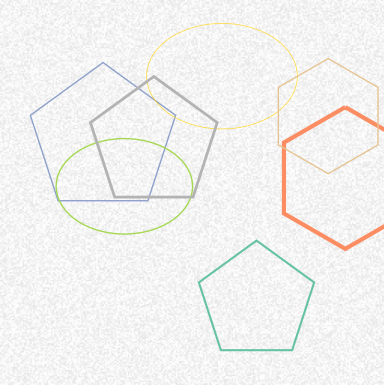[{"shape": "pentagon", "thickness": 1.5, "radius": 0.79, "center": [0.666, 0.218]}, {"shape": "hexagon", "thickness": 3, "radius": 0.92, "center": [0.897, 0.538]}, {"shape": "pentagon", "thickness": 1, "radius": 0.99, "center": [0.268, 0.639]}, {"shape": "oval", "thickness": 1, "radius": 0.89, "center": [0.323, 0.516]}, {"shape": "oval", "thickness": 0.5, "radius": 0.98, "center": [0.577, 0.802]}, {"shape": "hexagon", "thickness": 1, "radius": 0.75, "center": [0.852, 0.698]}, {"shape": "pentagon", "thickness": 2, "radius": 0.87, "center": [0.4, 0.628]}]